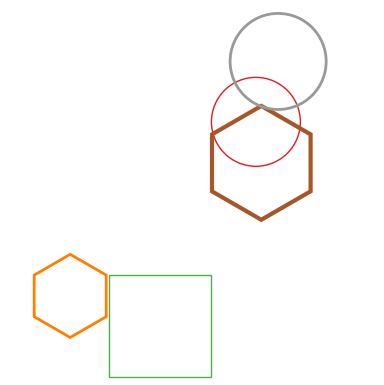[{"shape": "circle", "thickness": 1, "radius": 0.58, "center": [0.665, 0.684]}, {"shape": "square", "thickness": 1, "radius": 0.66, "center": [0.416, 0.154]}, {"shape": "hexagon", "thickness": 2, "radius": 0.54, "center": [0.182, 0.231]}, {"shape": "hexagon", "thickness": 3, "radius": 0.74, "center": [0.679, 0.577]}, {"shape": "circle", "thickness": 2, "radius": 0.62, "center": [0.722, 0.84]}]